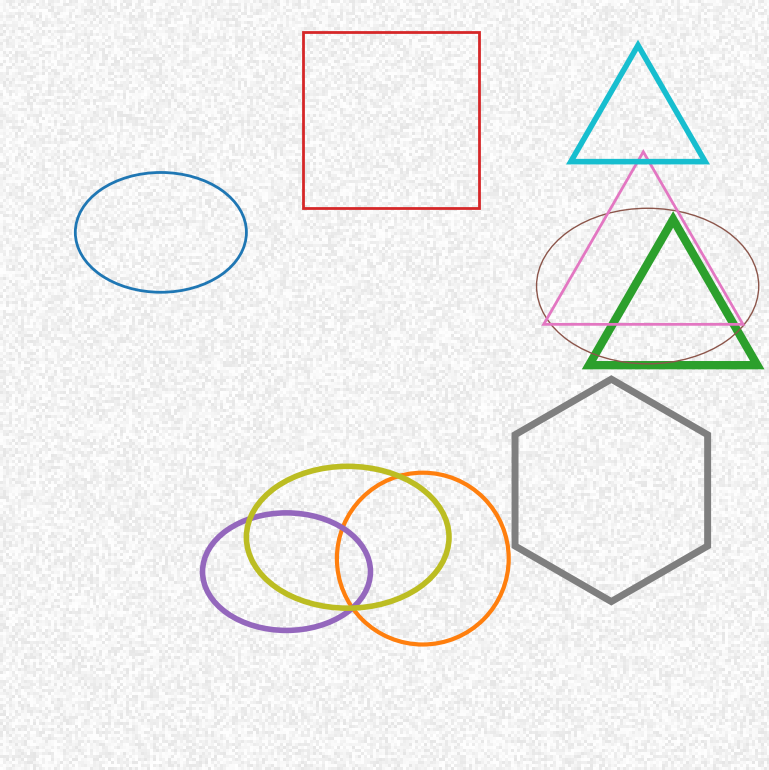[{"shape": "oval", "thickness": 1, "radius": 0.56, "center": [0.209, 0.698]}, {"shape": "circle", "thickness": 1.5, "radius": 0.56, "center": [0.549, 0.275]}, {"shape": "triangle", "thickness": 3, "radius": 0.63, "center": [0.874, 0.589]}, {"shape": "square", "thickness": 1, "radius": 0.57, "center": [0.508, 0.845]}, {"shape": "oval", "thickness": 2, "radius": 0.55, "center": [0.372, 0.258]}, {"shape": "oval", "thickness": 0.5, "radius": 0.72, "center": [0.841, 0.629]}, {"shape": "triangle", "thickness": 1, "radius": 0.75, "center": [0.835, 0.653]}, {"shape": "hexagon", "thickness": 2.5, "radius": 0.72, "center": [0.794, 0.363]}, {"shape": "oval", "thickness": 2, "radius": 0.66, "center": [0.452, 0.302]}, {"shape": "triangle", "thickness": 2, "radius": 0.5, "center": [0.829, 0.84]}]